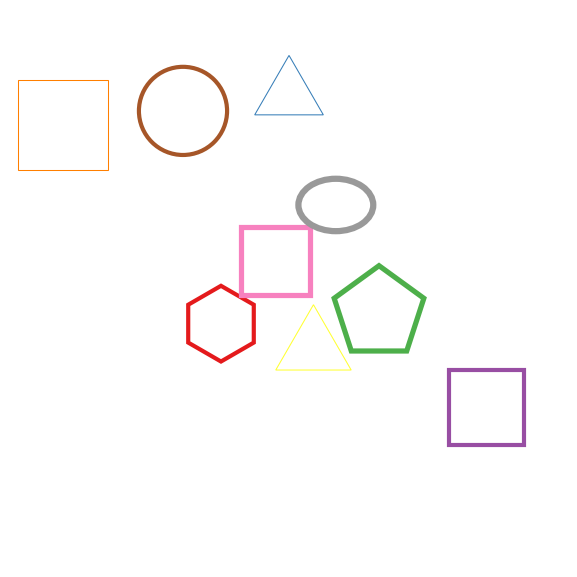[{"shape": "hexagon", "thickness": 2, "radius": 0.33, "center": [0.383, 0.439]}, {"shape": "triangle", "thickness": 0.5, "radius": 0.34, "center": [0.5, 0.835]}, {"shape": "pentagon", "thickness": 2.5, "radius": 0.41, "center": [0.656, 0.457]}, {"shape": "square", "thickness": 2, "radius": 0.32, "center": [0.843, 0.294]}, {"shape": "square", "thickness": 0.5, "radius": 0.39, "center": [0.109, 0.783]}, {"shape": "triangle", "thickness": 0.5, "radius": 0.38, "center": [0.543, 0.396]}, {"shape": "circle", "thickness": 2, "radius": 0.38, "center": [0.317, 0.807]}, {"shape": "square", "thickness": 2.5, "radius": 0.3, "center": [0.477, 0.547]}, {"shape": "oval", "thickness": 3, "radius": 0.32, "center": [0.582, 0.644]}]